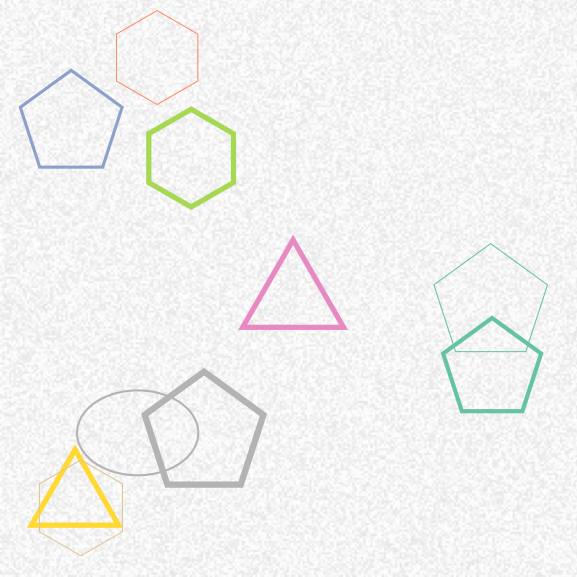[{"shape": "pentagon", "thickness": 0.5, "radius": 0.52, "center": [0.85, 0.474]}, {"shape": "pentagon", "thickness": 2, "radius": 0.45, "center": [0.852, 0.359]}, {"shape": "hexagon", "thickness": 0.5, "radius": 0.41, "center": [0.272, 0.899]}, {"shape": "pentagon", "thickness": 1.5, "radius": 0.46, "center": [0.123, 0.785]}, {"shape": "triangle", "thickness": 2.5, "radius": 0.5, "center": [0.508, 0.483]}, {"shape": "hexagon", "thickness": 2.5, "radius": 0.42, "center": [0.331, 0.725]}, {"shape": "triangle", "thickness": 2.5, "radius": 0.44, "center": [0.13, 0.133]}, {"shape": "hexagon", "thickness": 0.5, "radius": 0.41, "center": [0.14, 0.12]}, {"shape": "oval", "thickness": 1, "radius": 0.53, "center": [0.238, 0.25]}, {"shape": "pentagon", "thickness": 3, "radius": 0.54, "center": [0.353, 0.247]}]